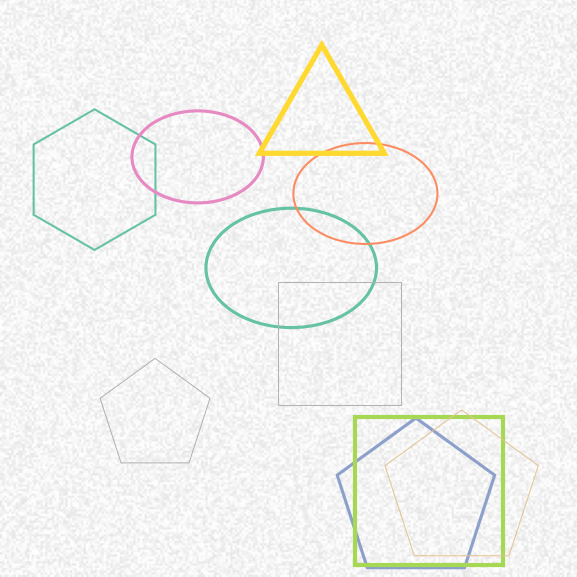[{"shape": "hexagon", "thickness": 1, "radius": 0.61, "center": [0.164, 0.688]}, {"shape": "oval", "thickness": 1.5, "radius": 0.74, "center": [0.504, 0.535]}, {"shape": "oval", "thickness": 1, "radius": 0.62, "center": [0.633, 0.664]}, {"shape": "pentagon", "thickness": 1.5, "radius": 0.72, "center": [0.72, 0.132]}, {"shape": "oval", "thickness": 1.5, "radius": 0.57, "center": [0.342, 0.727]}, {"shape": "square", "thickness": 2, "radius": 0.64, "center": [0.742, 0.148]}, {"shape": "triangle", "thickness": 2.5, "radius": 0.63, "center": [0.557, 0.796]}, {"shape": "pentagon", "thickness": 0.5, "radius": 0.7, "center": [0.799, 0.15]}, {"shape": "pentagon", "thickness": 0.5, "radius": 0.5, "center": [0.268, 0.279]}, {"shape": "square", "thickness": 0.5, "radius": 0.53, "center": [0.589, 0.404]}]